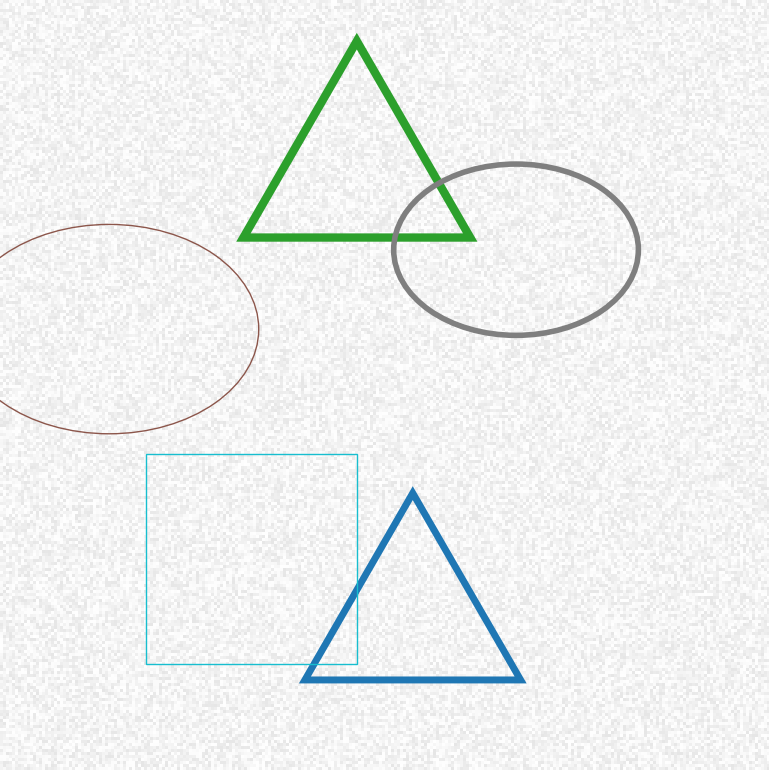[{"shape": "triangle", "thickness": 2.5, "radius": 0.81, "center": [0.536, 0.198]}, {"shape": "triangle", "thickness": 3, "radius": 0.85, "center": [0.463, 0.777]}, {"shape": "oval", "thickness": 0.5, "radius": 0.97, "center": [0.142, 0.573]}, {"shape": "oval", "thickness": 2, "radius": 0.79, "center": [0.67, 0.676]}, {"shape": "square", "thickness": 0.5, "radius": 0.68, "center": [0.327, 0.274]}]